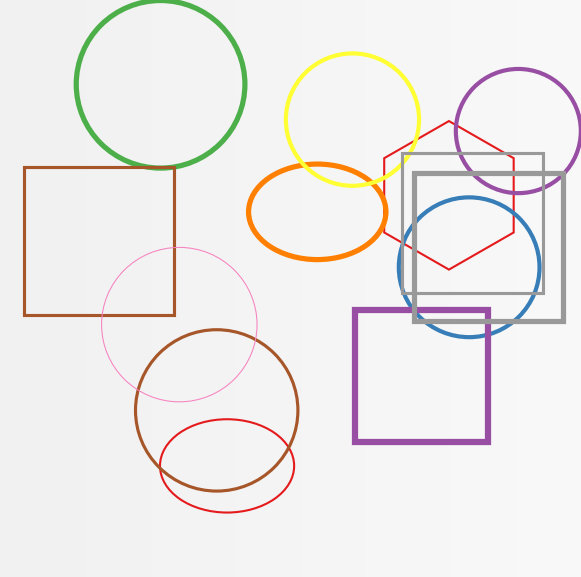[{"shape": "hexagon", "thickness": 1, "radius": 0.64, "center": [0.772, 0.661]}, {"shape": "oval", "thickness": 1, "radius": 0.58, "center": [0.391, 0.192]}, {"shape": "circle", "thickness": 2, "radius": 0.61, "center": [0.807, 0.536]}, {"shape": "circle", "thickness": 2.5, "radius": 0.73, "center": [0.276, 0.853]}, {"shape": "circle", "thickness": 2, "radius": 0.54, "center": [0.892, 0.772]}, {"shape": "square", "thickness": 3, "radius": 0.57, "center": [0.725, 0.348]}, {"shape": "oval", "thickness": 2.5, "radius": 0.59, "center": [0.546, 0.632]}, {"shape": "circle", "thickness": 2, "radius": 0.57, "center": [0.606, 0.792]}, {"shape": "square", "thickness": 1.5, "radius": 0.64, "center": [0.17, 0.582]}, {"shape": "circle", "thickness": 1.5, "radius": 0.7, "center": [0.373, 0.288]}, {"shape": "circle", "thickness": 0.5, "radius": 0.67, "center": [0.308, 0.437]}, {"shape": "square", "thickness": 2.5, "radius": 0.64, "center": [0.84, 0.572]}, {"shape": "square", "thickness": 1.5, "radius": 0.61, "center": [0.813, 0.614]}]